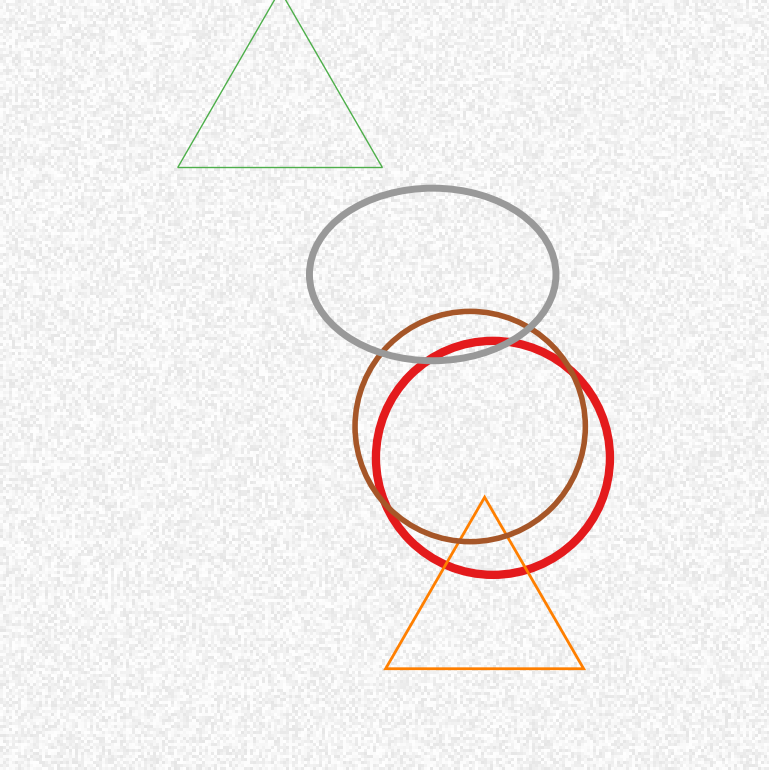[{"shape": "circle", "thickness": 3, "radius": 0.76, "center": [0.64, 0.405]}, {"shape": "triangle", "thickness": 0.5, "radius": 0.77, "center": [0.364, 0.859]}, {"shape": "triangle", "thickness": 1, "radius": 0.74, "center": [0.629, 0.206]}, {"shape": "circle", "thickness": 2, "radius": 0.75, "center": [0.611, 0.446]}, {"shape": "oval", "thickness": 2.5, "radius": 0.8, "center": [0.562, 0.644]}]